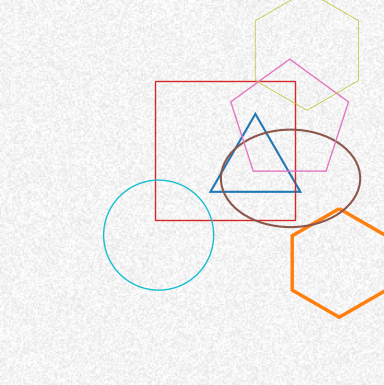[{"shape": "triangle", "thickness": 1.5, "radius": 0.67, "center": [0.663, 0.569]}, {"shape": "hexagon", "thickness": 2.5, "radius": 0.71, "center": [0.881, 0.317]}, {"shape": "square", "thickness": 1, "radius": 0.91, "center": [0.584, 0.609]}, {"shape": "oval", "thickness": 1.5, "radius": 0.9, "center": [0.755, 0.537]}, {"shape": "pentagon", "thickness": 1, "radius": 0.8, "center": [0.752, 0.686]}, {"shape": "hexagon", "thickness": 0.5, "radius": 0.78, "center": [0.797, 0.869]}, {"shape": "circle", "thickness": 1, "radius": 0.71, "center": [0.412, 0.389]}]